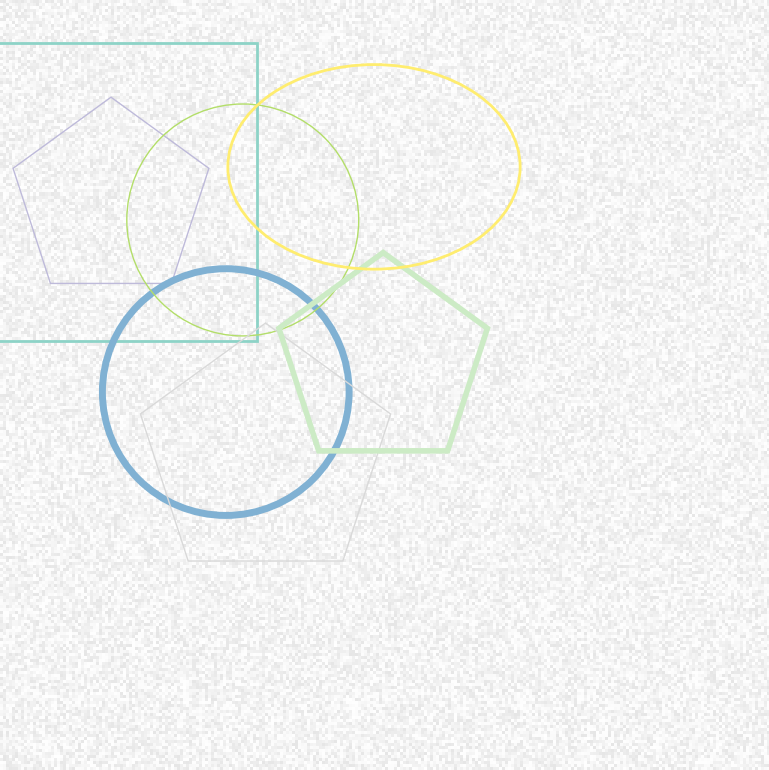[{"shape": "square", "thickness": 1, "radius": 0.97, "center": [0.139, 0.75]}, {"shape": "pentagon", "thickness": 0.5, "radius": 0.67, "center": [0.144, 0.74]}, {"shape": "circle", "thickness": 2.5, "radius": 0.8, "center": [0.293, 0.491]}, {"shape": "circle", "thickness": 0.5, "radius": 0.75, "center": [0.315, 0.714]}, {"shape": "pentagon", "thickness": 0.5, "radius": 0.85, "center": [0.345, 0.41]}, {"shape": "pentagon", "thickness": 2, "radius": 0.71, "center": [0.498, 0.53]}, {"shape": "oval", "thickness": 1, "radius": 0.95, "center": [0.486, 0.783]}]